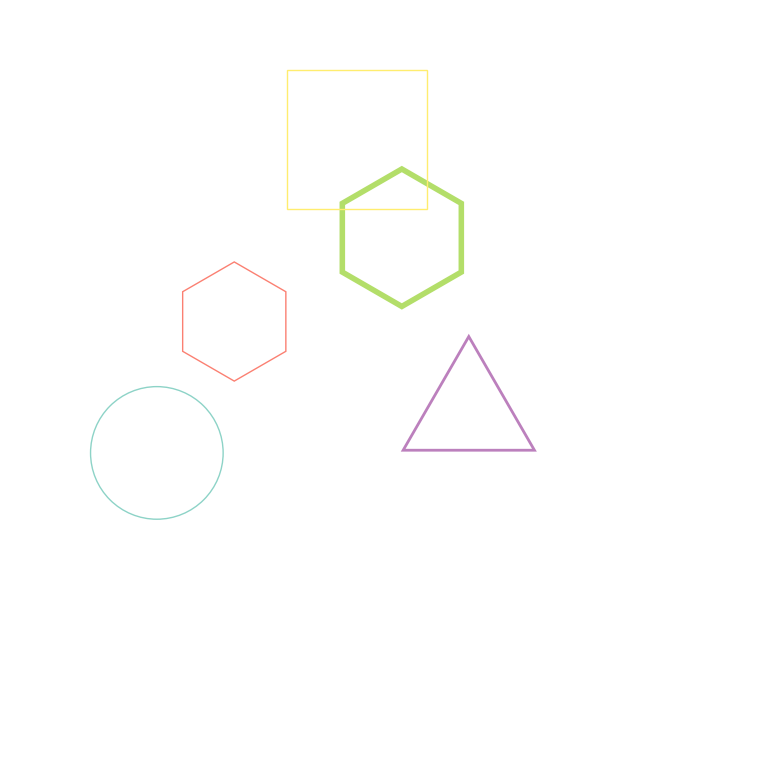[{"shape": "circle", "thickness": 0.5, "radius": 0.43, "center": [0.204, 0.412]}, {"shape": "hexagon", "thickness": 0.5, "radius": 0.39, "center": [0.304, 0.582]}, {"shape": "hexagon", "thickness": 2, "radius": 0.45, "center": [0.522, 0.691]}, {"shape": "triangle", "thickness": 1, "radius": 0.49, "center": [0.609, 0.465]}, {"shape": "square", "thickness": 0.5, "radius": 0.45, "center": [0.464, 0.819]}]